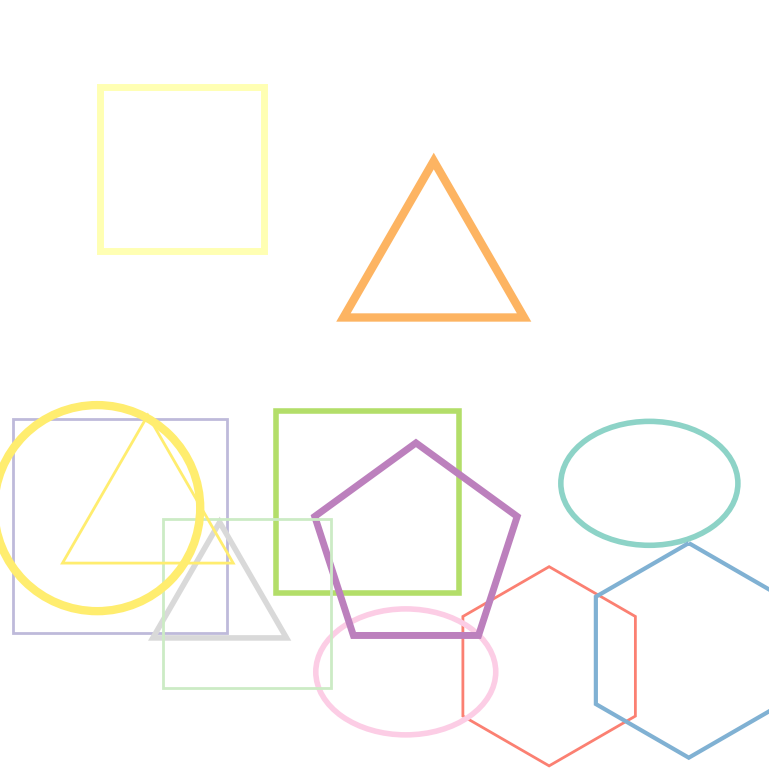[{"shape": "oval", "thickness": 2, "radius": 0.57, "center": [0.843, 0.372]}, {"shape": "square", "thickness": 2.5, "radius": 0.53, "center": [0.236, 0.78]}, {"shape": "square", "thickness": 1, "radius": 0.69, "center": [0.156, 0.317]}, {"shape": "hexagon", "thickness": 1, "radius": 0.65, "center": [0.713, 0.135]}, {"shape": "hexagon", "thickness": 1.5, "radius": 0.7, "center": [0.895, 0.155]}, {"shape": "triangle", "thickness": 3, "radius": 0.68, "center": [0.563, 0.655]}, {"shape": "square", "thickness": 2, "radius": 0.59, "center": [0.478, 0.348]}, {"shape": "oval", "thickness": 2, "radius": 0.58, "center": [0.527, 0.127]}, {"shape": "triangle", "thickness": 2, "radius": 0.5, "center": [0.285, 0.222]}, {"shape": "pentagon", "thickness": 2.5, "radius": 0.69, "center": [0.54, 0.287]}, {"shape": "square", "thickness": 1, "radius": 0.55, "center": [0.321, 0.216]}, {"shape": "circle", "thickness": 3, "radius": 0.67, "center": [0.126, 0.34]}, {"shape": "triangle", "thickness": 1, "radius": 0.64, "center": [0.192, 0.333]}]